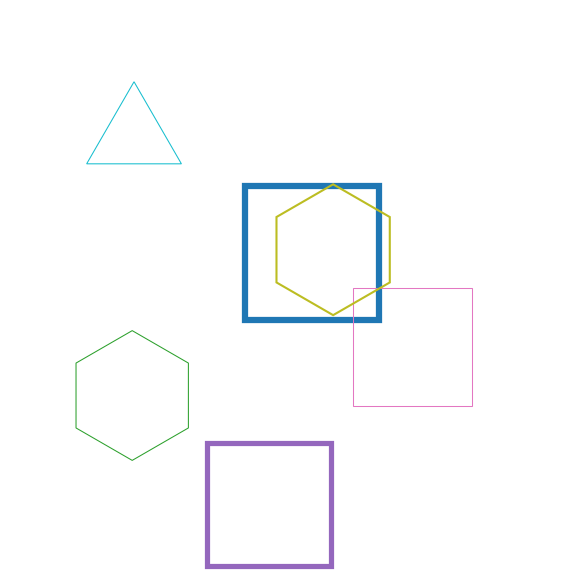[{"shape": "square", "thickness": 3, "radius": 0.58, "center": [0.54, 0.562]}, {"shape": "hexagon", "thickness": 0.5, "radius": 0.56, "center": [0.229, 0.314]}, {"shape": "square", "thickness": 2.5, "radius": 0.54, "center": [0.465, 0.126]}, {"shape": "square", "thickness": 0.5, "radius": 0.51, "center": [0.714, 0.398]}, {"shape": "hexagon", "thickness": 1, "radius": 0.57, "center": [0.577, 0.567]}, {"shape": "triangle", "thickness": 0.5, "radius": 0.47, "center": [0.232, 0.763]}]